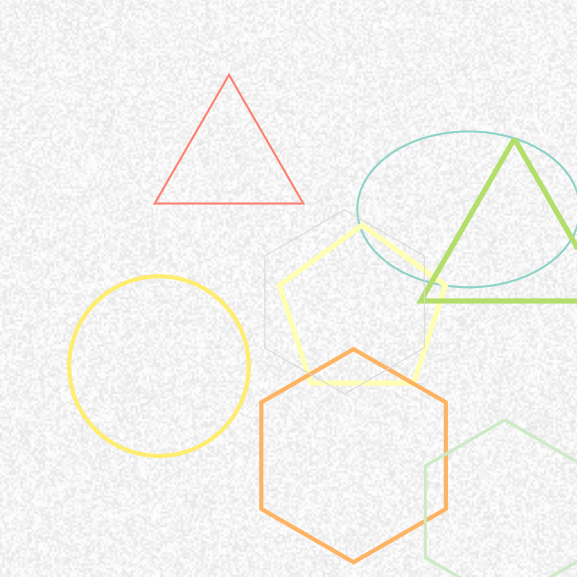[{"shape": "oval", "thickness": 1, "radius": 0.96, "center": [0.811, 0.637]}, {"shape": "pentagon", "thickness": 2.5, "radius": 0.76, "center": [0.627, 0.458]}, {"shape": "triangle", "thickness": 1, "radius": 0.74, "center": [0.397, 0.721]}, {"shape": "hexagon", "thickness": 2, "radius": 0.92, "center": [0.612, 0.21]}, {"shape": "triangle", "thickness": 2.5, "radius": 0.94, "center": [0.891, 0.572]}, {"shape": "hexagon", "thickness": 0.5, "radius": 0.8, "center": [0.597, 0.476]}, {"shape": "hexagon", "thickness": 1.5, "radius": 0.79, "center": [0.874, 0.113]}, {"shape": "circle", "thickness": 2, "radius": 0.78, "center": [0.275, 0.365]}]